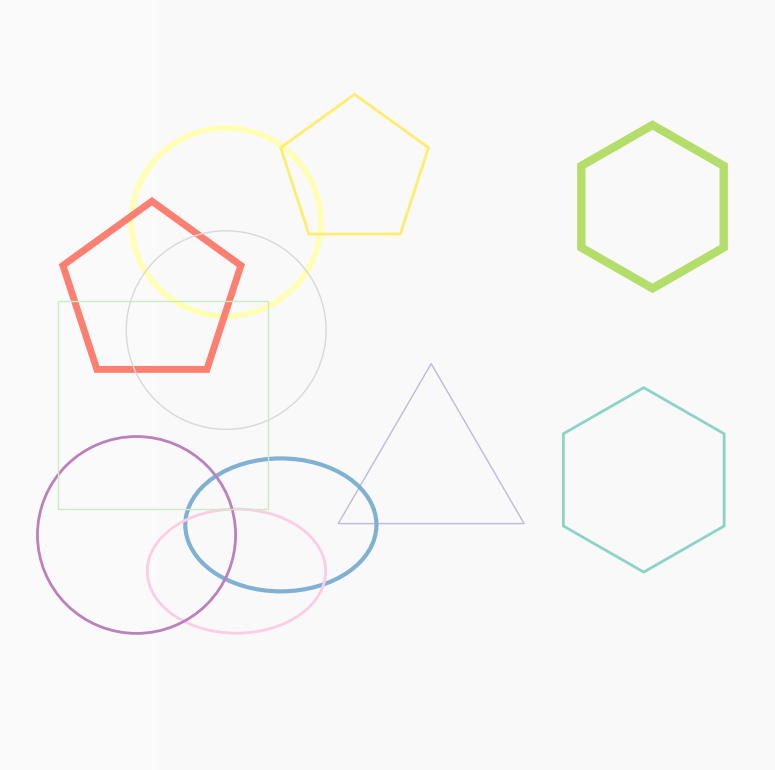[{"shape": "hexagon", "thickness": 1, "radius": 0.6, "center": [0.831, 0.377]}, {"shape": "circle", "thickness": 2, "radius": 0.61, "center": [0.292, 0.712]}, {"shape": "triangle", "thickness": 0.5, "radius": 0.69, "center": [0.556, 0.389]}, {"shape": "pentagon", "thickness": 2.5, "radius": 0.6, "center": [0.196, 0.618]}, {"shape": "oval", "thickness": 1.5, "radius": 0.62, "center": [0.362, 0.318]}, {"shape": "hexagon", "thickness": 3, "radius": 0.53, "center": [0.842, 0.732]}, {"shape": "oval", "thickness": 1, "radius": 0.58, "center": [0.305, 0.258]}, {"shape": "circle", "thickness": 0.5, "radius": 0.64, "center": [0.292, 0.571]}, {"shape": "circle", "thickness": 1, "radius": 0.64, "center": [0.176, 0.305]}, {"shape": "square", "thickness": 0.5, "radius": 0.68, "center": [0.21, 0.474]}, {"shape": "pentagon", "thickness": 1, "radius": 0.5, "center": [0.458, 0.777]}]